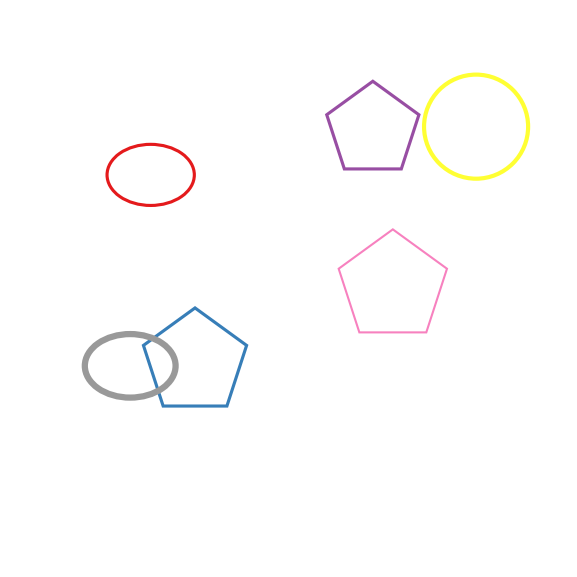[{"shape": "oval", "thickness": 1.5, "radius": 0.38, "center": [0.261, 0.696]}, {"shape": "pentagon", "thickness": 1.5, "radius": 0.47, "center": [0.338, 0.372]}, {"shape": "pentagon", "thickness": 1.5, "radius": 0.42, "center": [0.646, 0.774]}, {"shape": "circle", "thickness": 2, "radius": 0.45, "center": [0.824, 0.78]}, {"shape": "pentagon", "thickness": 1, "radius": 0.49, "center": [0.68, 0.503]}, {"shape": "oval", "thickness": 3, "radius": 0.39, "center": [0.225, 0.366]}]